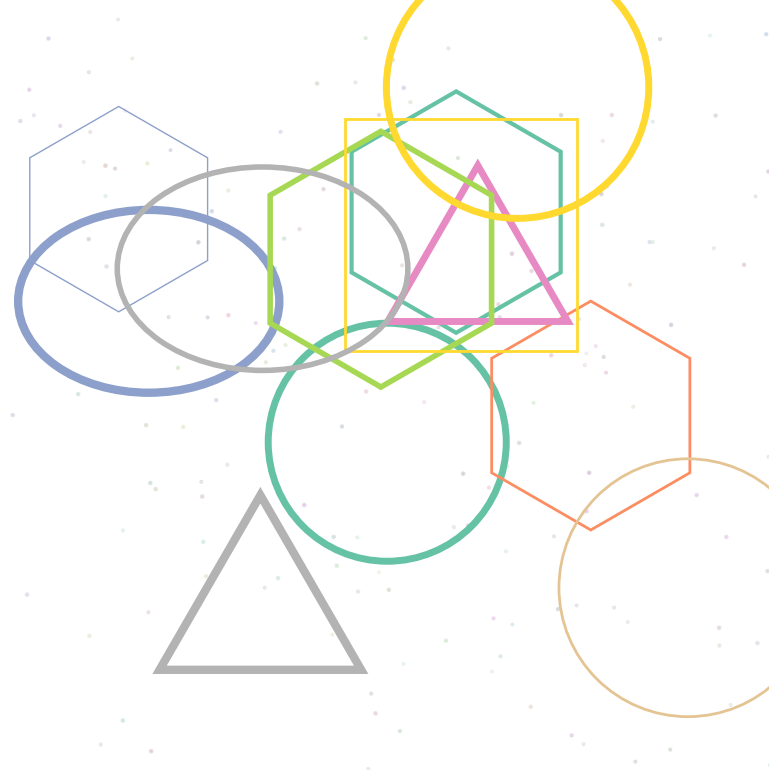[{"shape": "hexagon", "thickness": 1.5, "radius": 0.78, "center": [0.592, 0.725]}, {"shape": "circle", "thickness": 2.5, "radius": 0.77, "center": [0.503, 0.426]}, {"shape": "hexagon", "thickness": 1, "radius": 0.74, "center": [0.767, 0.46]}, {"shape": "oval", "thickness": 3, "radius": 0.85, "center": [0.193, 0.609]}, {"shape": "hexagon", "thickness": 0.5, "radius": 0.67, "center": [0.154, 0.728]}, {"shape": "triangle", "thickness": 2.5, "radius": 0.68, "center": [0.621, 0.65]}, {"shape": "hexagon", "thickness": 2, "radius": 0.83, "center": [0.495, 0.663]}, {"shape": "circle", "thickness": 2.5, "radius": 0.85, "center": [0.672, 0.887]}, {"shape": "square", "thickness": 1, "radius": 0.75, "center": [0.599, 0.695]}, {"shape": "circle", "thickness": 1, "radius": 0.84, "center": [0.893, 0.237]}, {"shape": "oval", "thickness": 2, "radius": 0.94, "center": [0.341, 0.651]}, {"shape": "triangle", "thickness": 3, "radius": 0.76, "center": [0.338, 0.206]}]